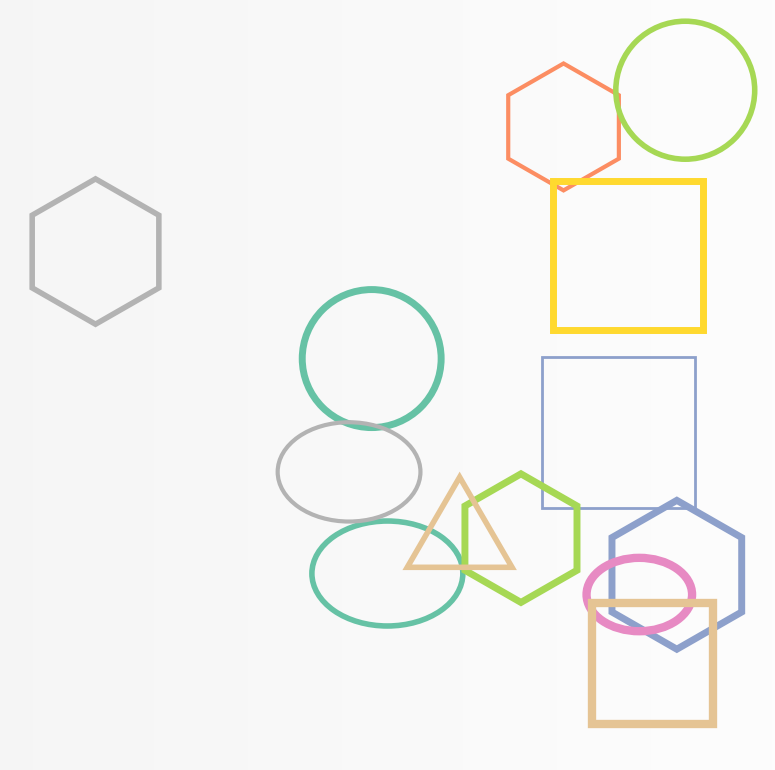[{"shape": "circle", "thickness": 2.5, "radius": 0.45, "center": [0.48, 0.534]}, {"shape": "oval", "thickness": 2, "radius": 0.49, "center": [0.5, 0.255]}, {"shape": "hexagon", "thickness": 1.5, "radius": 0.41, "center": [0.727, 0.835]}, {"shape": "square", "thickness": 1, "radius": 0.49, "center": [0.798, 0.438]}, {"shape": "hexagon", "thickness": 2.5, "radius": 0.48, "center": [0.873, 0.254]}, {"shape": "oval", "thickness": 3, "radius": 0.34, "center": [0.825, 0.228]}, {"shape": "circle", "thickness": 2, "radius": 0.45, "center": [0.884, 0.883]}, {"shape": "hexagon", "thickness": 2.5, "radius": 0.42, "center": [0.672, 0.301]}, {"shape": "square", "thickness": 2.5, "radius": 0.48, "center": [0.81, 0.668]}, {"shape": "triangle", "thickness": 2, "radius": 0.39, "center": [0.593, 0.302]}, {"shape": "square", "thickness": 3, "radius": 0.39, "center": [0.842, 0.138]}, {"shape": "hexagon", "thickness": 2, "radius": 0.47, "center": [0.123, 0.673]}, {"shape": "oval", "thickness": 1.5, "radius": 0.46, "center": [0.45, 0.387]}]